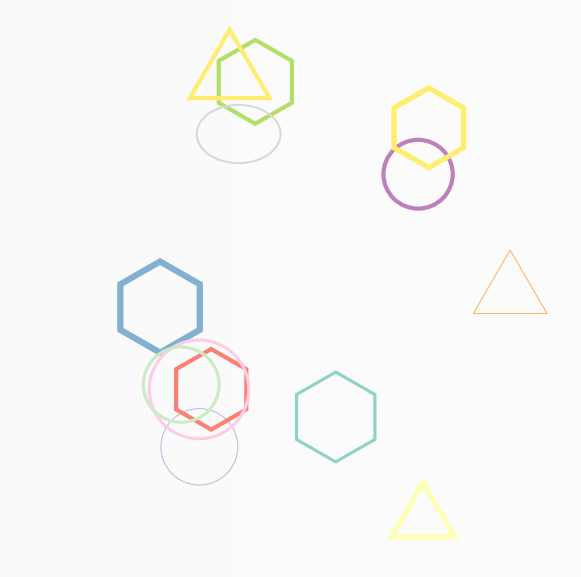[{"shape": "hexagon", "thickness": 1.5, "radius": 0.39, "center": [0.578, 0.277]}, {"shape": "triangle", "thickness": 2.5, "radius": 0.31, "center": [0.728, 0.101]}, {"shape": "circle", "thickness": 0.5, "radius": 0.33, "center": [0.343, 0.225]}, {"shape": "hexagon", "thickness": 2, "radius": 0.35, "center": [0.363, 0.325]}, {"shape": "hexagon", "thickness": 3, "radius": 0.39, "center": [0.275, 0.467]}, {"shape": "triangle", "thickness": 0.5, "radius": 0.37, "center": [0.878, 0.493]}, {"shape": "hexagon", "thickness": 2, "radius": 0.36, "center": [0.439, 0.857]}, {"shape": "circle", "thickness": 1.5, "radius": 0.43, "center": [0.342, 0.325]}, {"shape": "oval", "thickness": 1, "radius": 0.36, "center": [0.411, 0.767]}, {"shape": "circle", "thickness": 2, "radius": 0.3, "center": [0.719, 0.697]}, {"shape": "circle", "thickness": 1.5, "radius": 0.33, "center": [0.312, 0.333]}, {"shape": "hexagon", "thickness": 2.5, "radius": 0.35, "center": [0.738, 0.778]}, {"shape": "triangle", "thickness": 2, "radius": 0.4, "center": [0.395, 0.869]}]